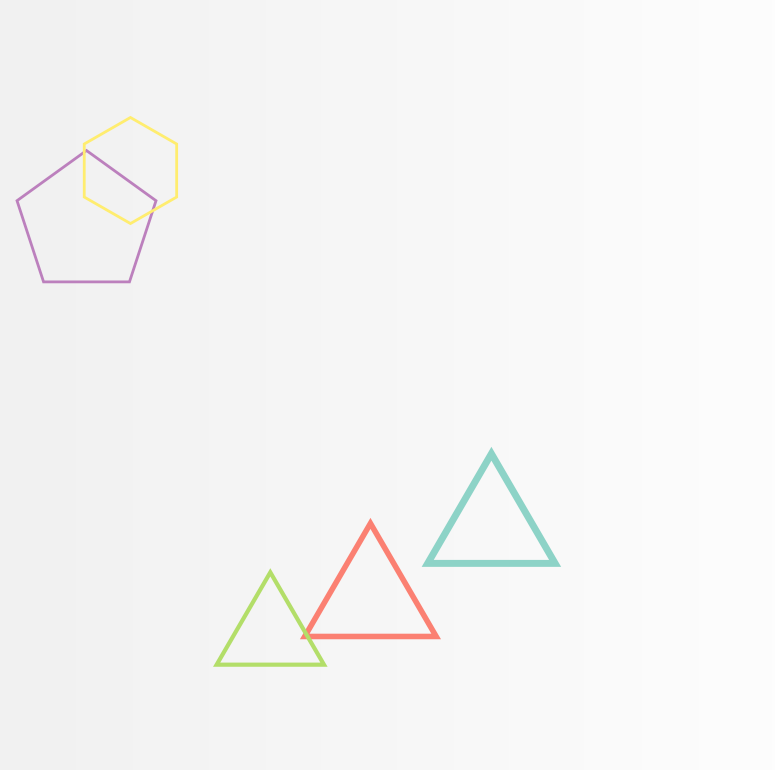[{"shape": "triangle", "thickness": 2.5, "radius": 0.47, "center": [0.634, 0.316]}, {"shape": "triangle", "thickness": 2, "radius": 0.49, "center": [0.478, 0.222]}, {"shape": "triangle", "thickness": 1.5, "radius": 0.4, "center": [0.349, 0.177]}, {"shape": "pentagon", "thickness": 1, "radius": 0.47, "center": [0.112, 0.71]}, {"shape": "hexagon", "thickness": 1, "radius": 0.34, "center": [0.168, 0.779]}]